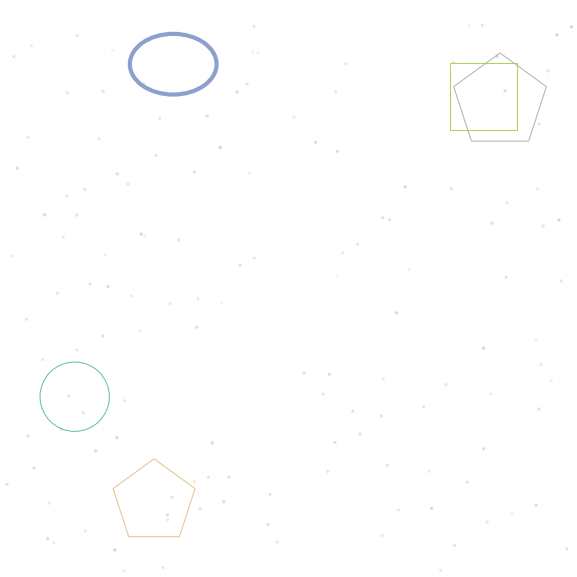[{"shape": "circle", "thickness": 0.5, "radius": 0.3, "center": [0.129, 0.312]}, {"shape": "oval", "thickness": 2, "radius": 0.38, "center": [0.3, 0.888]}, {"shape": "square", "thickness": 0.5, "radius": 0.29, "center": [0.837, 0.832]}, {"shape": "pentagon", "thickness": 0.5, "radius": 0.37, "center": [0.267, 0.13]}, {"shape": "pentagon", "thickness": 0.5, "radius": 0.42, "center": [0.866, 0.823]}]